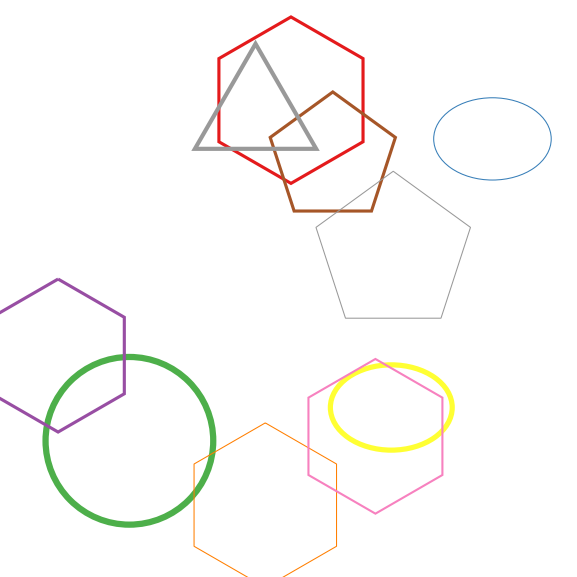[{"shape": "hexagon", "thickness": 1.5, "radius": 0.72, "center": [0.504, 0.826]}, {"shape": "oval", "thickness": 0.5, "radius": 0.51, "center": [0.853, 0.759]}, {"shape": "circle", "thickness": 3, "radius": 0.73, "center": [0.224, 0.236]}, {"shape": "hexagon", "thickness": 1.5, "radius": 0.66, "center": [0.101, 0.383]}, {"shape": "hexagon", "thickness": 0.5, "radius": 0.71, "center": [0.459, 0.124]}, {"shape": "oval", "thickness": 2.5, "radius": 0.53, "center": [0.678, 0.294]}, {"shape": "pentagon", "thickness": 1.5, "radius": 0.57, "center": [0.576, 0.726]}, {"shape": "hexagon", "thickness": 1, "radius": 0.67, "center": [0.65, 0.244]}, {"shape": "triangle", "thickness": 2, "radius": 0.61, "center": [0.442, 0.802]}, {"shape": "pentagon", "thickness": 0.5, "radius": 0.7, "center": [0.681, 0.562]}]